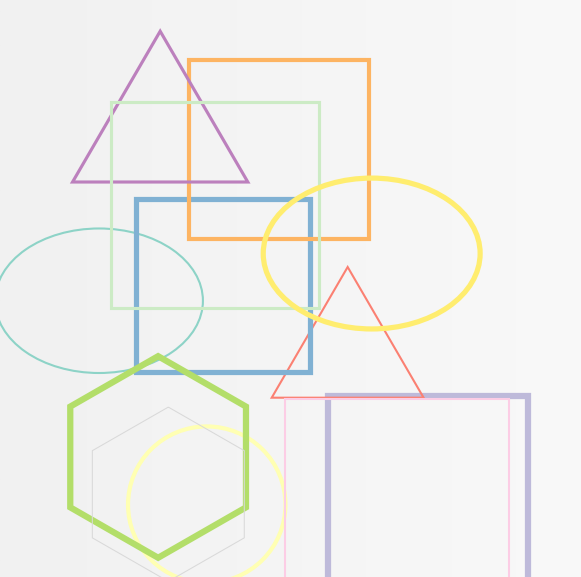[{"shape": "oval", "thickness": 1, "radius": 0.89, "center": [0.17, 0.478]}, {"shape": "circle", "thickness": 2, "radius": 0.68, "center": [0.356, 0.125]}, {"shape": "square", "thickness": 3, "radius": 0.86, "center": [0.736, 0.141]}, {"shape": "triangle", "thickness": 1, "radius": 0.75, "center": [0.598, 0.386]}, {"shape": "square", "thickness": 2.5, "radius": 0.75, "center": [0.384, 0.505]}, {"shape": "square", "thickness": 2, "radius": 0.78, "center": [0.48, 0.74]}, {"shape": "hexagon", "thickness": 3, "radius": 0.87, "center": [0.272, 0.208]}, {"shape": "square", "thickness": 1, "radius": 0.96, "center": [0.683, 0.115]}, {"shape": "hexagon", "thickness": 0.5, "radius": 0.75, "center": [0.29, 0.143]}, {"shape": "triangle", "thickness": 1.5, "radius": 0.87, "center": [0.276, 0.771]}, {"shape": "square", "thickness": 1.5, "radius": 0.89, "center": [0.37, 0.644]}, {"shape": "oval", "thickness": 2.5, "radius": 0.93, "center": [0.639, 0.56]}]